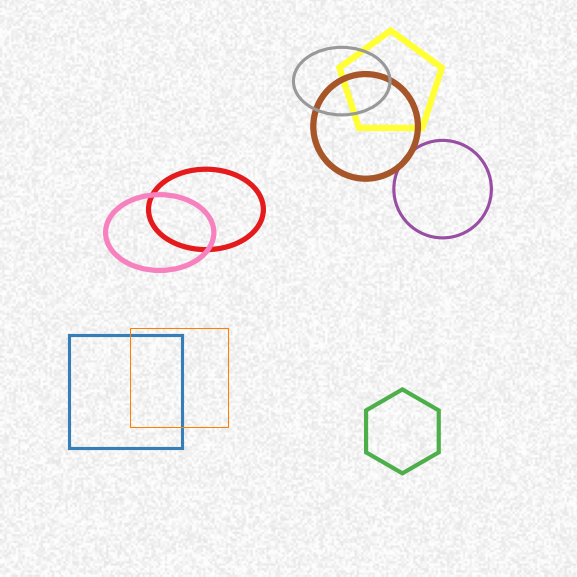[{"shape": "oval", "thickness": 2.5, "radius": 0.5, "center": [0.357, 0.637]}, {"shape": "square", "thickness": 1.5, "radius": 0.49, "center": [0.217, 0.321]}, {"shape": "hexagon", "thickness": 2, "radius": 0.36, "center": [0.697, 0.252]}, {"shape": "circle", "thickness": 1.5, "radius": 0.42, "center": [0.766, 0.672]}, {"shape": "square", "thickness": 0.5, "radius": 0.43, "center": [0.31, 0.346]}, {"shape": "pentagon", "thickness": 3, "radius": 0.47, "center": [0.676, 0.853]}, {"shape": "circle", "thickness": 3, "radius": 0.45, "center": [0.633, 0.78]}, {"shape": "oval", "thickness": 2.5, "radius": 0.47, "center": [0.277, 0.596]}, {"shape": "oval", "thickness": 1.5, "radius": 0.42, "center": [0.592, 0.859]}]